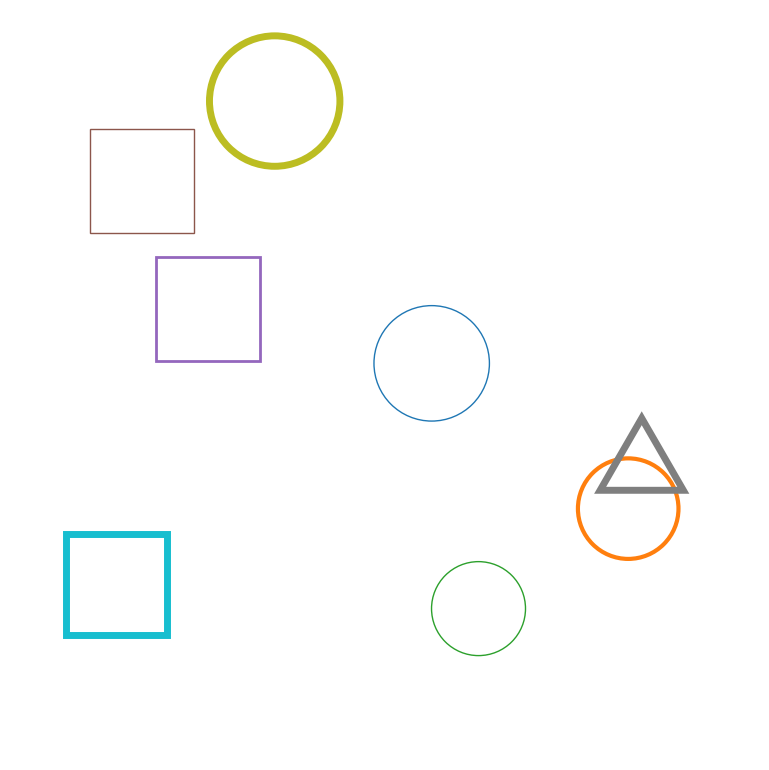[{"shape": "circle", "thickness": 0.5, "radius": 0.37, "center": [0.561, 0.528]}, {"shape": "circle", "thickness": 1.5, "radius": 0.33, "center": [0.816, 0.339]}, {"shape": "circle", "thickness": 0.5, "radius": 0.31, "center": [0.621, 0.21]}, {"shape": "square", "thickness": 1, "radius": 0.34, "center": [0.27, 0.599]}, {"shape": "square", "thickness": 0.5, "radius": 0.34, "center": [0.185, 0.765]}, {"shape": "triangle", "thickness": 2.5, "radius": 0.31, "center": [0.833, 0.394]}, {"shape": "circle", "thickness": 2.5, "radius": 0.42, "center": [0.357, 0.869]}, {"shape": "square", "thickness": 2.5, "radius": 0.33, "center": [0.151, 0.241]}]